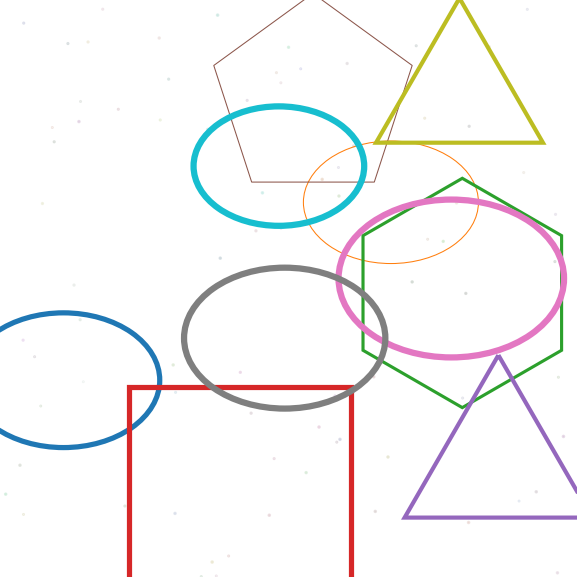[{"shape": "oval", "thickness": 2.5, "radius": 0.83, "center": [0.11, 0.341]}, {"shape": "oval", "thickness": 0.5, "radius": 0.76, "center": [0.677, 0.649]}, {"shape": "hexagon", "thickness": 1.5, "radius": 0.99, "center": [0.801, 0.492]}, {"shape": "square", "thickness": 2.5, "radius": 0.96, "center": [0.416, 0.137]}, {"shape": "triangle", "thickness": 2, "radius": 0.94, "center": [0.863, 0.197]}, {"shape": "pentagon", "thickness": 0.5, "radius": 0.9, "center": [0.542, 0.83]}, {"shape": "oval", "thickness": 3, "radius": 0.98, "center": [0.781, 0.517]}, {"shape": "oval", "thickness": 3, "radius": 0.87, "center": [0.493, 0.414]}, {"shape": "triangle", "thickness": 2, "radius": 0.83, "center": [0.796, 0.835]}, {"shape": "oval", "thickness": 3, "radius": 0.74, "center": [0.483, 0.712]}]